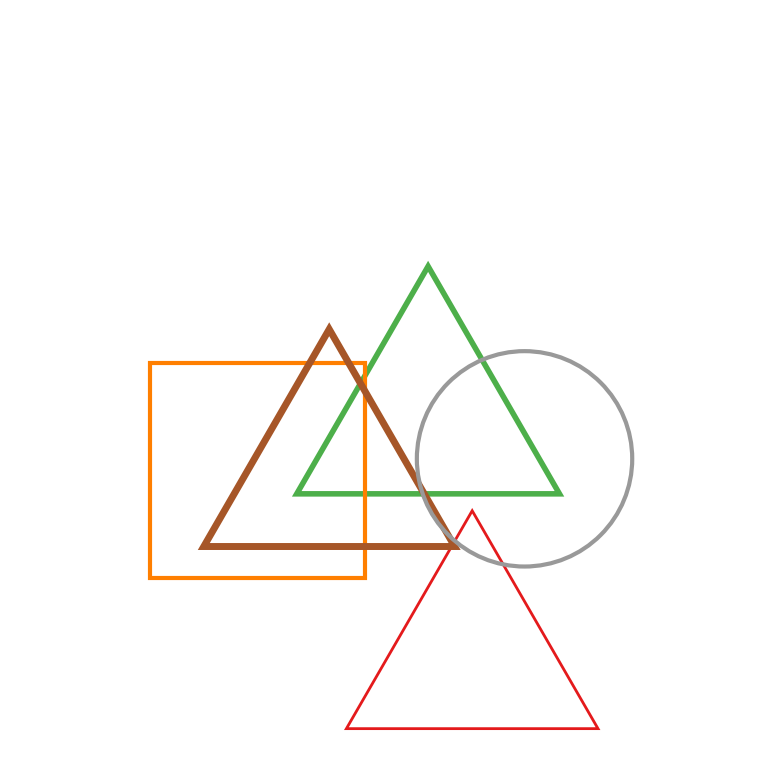[{"shape": "triangle", "thickness": 1, "radius": 0.94, "center": [0.613, 0.148]}, {"shape": "triangle", "thickness": 2, "radius": 0.98, "center": [0.556, 0.457]}, {"shape": "square", "thickness": 1.5, "radius": 0.7, "center": [0.334, 0.389]}, {"shape": "triangle", "thickness": 2.5, "radius": 0.94, "center": [0.428, 0.384]}, {"shape": "circle", "thickness": 1.5, "radius": 0.7, "center": [0.681, 0.404]}]